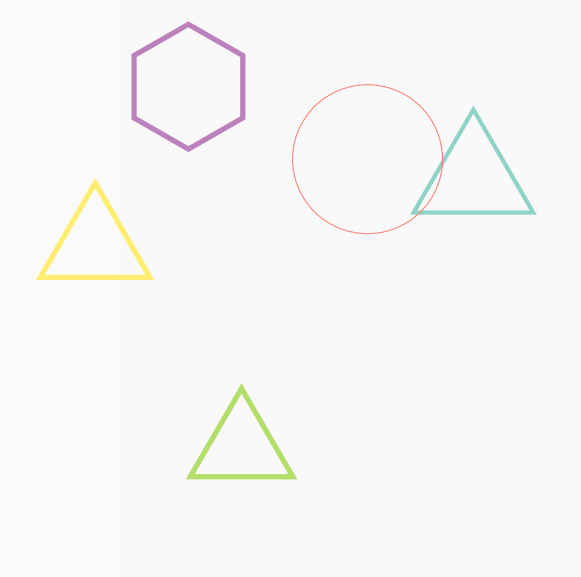[{"shape": "triangle", "thickness": 2, "radius": 0.59, "center": [0.814, 0.691]}, {"shape": "circle", "thickness": 0.5, "radius": 0.64, "center": [0.632, 0.723]}, {"shape": "triangle", "thickness": 2.5, "radius": 0.51, "center": [0.416, 0.225]}, {"shape": "hexagon", "thickness": 2.5, "radius": 0.54, "center": [0.324, 0.849]}, {"shape": "triangle", "thickness": 2.5, "radius": 0.55, "center": [0.164, 0.573]}]